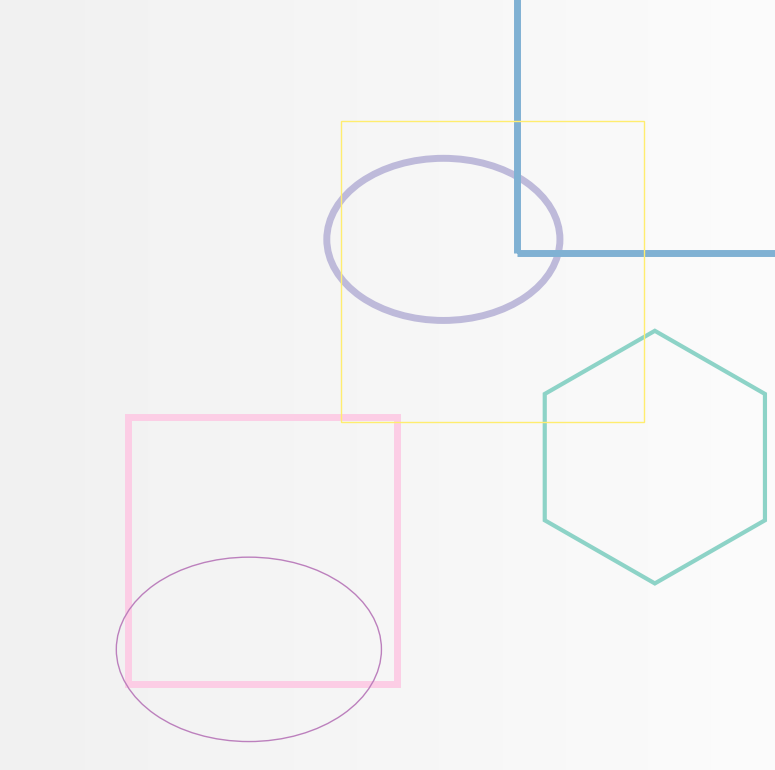[{"shape": "hexagon", "thickness": 1.5, "radius": 0.82, "center": [0.845, 0.406]}, {"shape": "oval", "thickness": 2.5, "radius": 0.75, "center": [0.572, 0.689]}, {"shape": "square", "thickness": 2.5, "radius": 0.86, "center": [0.839, 0.843]}, {"shape": "square", "thickness": 2.5, "radius": 0.87, "center": [0.339, 0.285]}, {"shape": "oval", "thickness": 0.5, "radius": 0.86, "center": [0.321, 0.157]}, {"shape": "square", "thickness": 0.5, "radius": 0.98, "center": [0.635, 0.648]}]